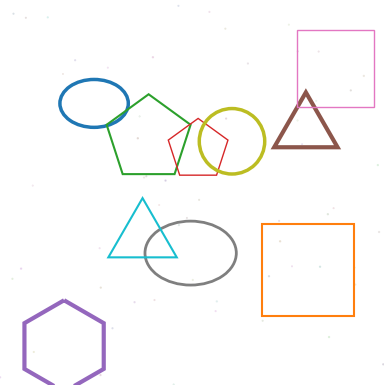[{"shape": "oval", "thickness": 2.5, "radius": 0.44, "center": [0.244, 0.731]}, {"shape": "square", "thickness": 1.5, "radius": 0.6, "center": [0.8, 0.299]}, {"shape": "pentagon", "thickness": 1.5, "radius": 0.57, "center": [0.386, 0.64]}, {"shape": "pentagon", "thickness": 1, "radius": 0.41, "center": [0.515, 0.611]}, {"shape": "hexagon", "thickness": 3, "radius": 0.59, "center": [0.166, 0.101]}, {"shape": "triangle", "thickness": 3, "radius": 0.48, "center": [0.794, 0.665]}, {"shape": "square", "thickness": 1, "radius": 0.5, "center": [0.871, 0.823]}, {"shape": "oval", "thickness": 2, "radius": 0.59, "center": [0.495, 0.343]}, {"shape": "circle", "thickness": 2.5, "radius": 0.43, "center": [0.603, 0.633]}, {"shape": "triangle", "thickness": 1.5, "radius": 0.51, "center": [0.37, 0.383]}]